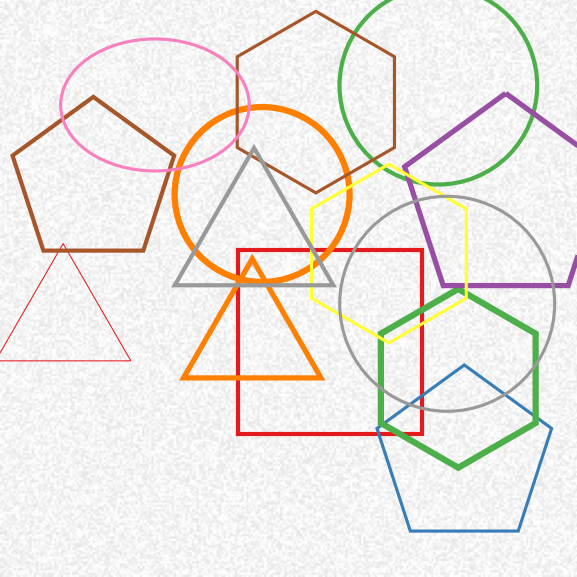[{"shape": "square", "thickness": 2, "radius": 0.8, "center": [0.572, 0.407]}, {"shape": "triangle", "thickness": 0.5, "radius": 0.68, "center": [0.109, 0.442]}, {"shape": "pentagon", "thickness": 1.5, "radius": 0.79, "center": [0.804, 0.208]}, {"shape": "circle", "thickness": 2, "radius": 0.86, "center": [0.759, 0.851]}, {"shape": "hexagon", "thickness": 3, "radius": 0.77, "center": [0.794, 0.344]}, {"shape": "pentagon", "thickness": 2.5, "radius": 0.92, "center": [0.876, 0.654]}, {"shape": "triangle", "thickness": 2.5, "radius": 0.69, "center": [0.437, 0.413]}, {"shape": "circle", "thickness": 3, "radius": 0.76, "center": [0.454, 0.662]}, {"shape": "hexagon", "thickness": 1.5, "radius": 0.77, "center": [0.673, 0.56]}, {"shape": "pentagon", "thickness": 2, "radius": 0.74, "center": [0.162, 0.684]}, {"shape": "hexagon", "thickness": 1.5, "radius": 0.79, "center": [0.547, 0.822]}, {"shape": "oval", "thickness": 1.5, "radius": 0.82, "center": [0.268, 0.817]}, {"shape": "circle", "thickness": 1.5, "radius": 0.93, "center": [0.774, 0.473]}, {"shape": "triangle", "thickness": 2, "radius": 0.79, "center": [0.44, 0.584]}]